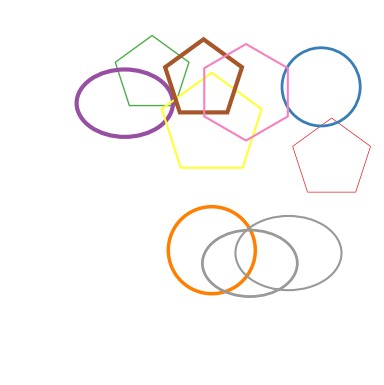[{"shape": "pentagon", "thickness": 0.5, "radius": 0.53, "center": [0.861, 0.587]}, {"shape": "circle", "thickness": 2, "radius": 0.51, "center": [0.834, 0.774]}, {"shape": "pentagon", "thickness": 1, "radius": 0.5, "center": [0.395, 0.807]}, {"shape": "oval", "thickness": 3, "radius": 0.63, "center": [0.324, 0.732]}, {"shape": "circle", "thickness": 2.5, "radius": 0.56, "center": [0.55, 0.35]}, {"shape": "pentagon", "thickness": 1.5, "radius": 0.68, "center": [0.55, 0.675]}, {"shape": "pentagon", "thickness": 3, "radius": 0.52, "center": [0.529, 0.793]}, {"shape": "hexagon", "thickness": 1.5, "radius": 0.63, "center": [0.639, 0.76]}, {"shape": "oval", "thickness": 2, "radius": 0.62, "center": [0.649, 0.316]}, {"shape": "oval", "thickness": 1.5, "radius": 0.69, "center": [0.749, 0.343]}]